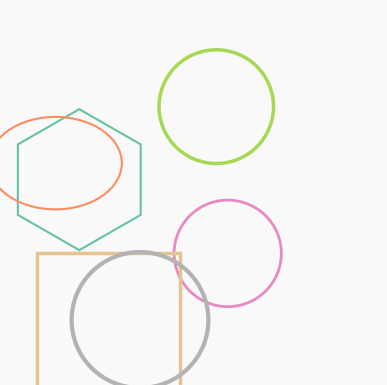[{"shape": "hexagon", "thickness": 1.5, "radius": 0.92, "center": [0.205, 0.533]}, {"shape": "oval", "thickness": 1.5, "radius": 0.86, "center": [0.143, 0.576]}, {"shape": "circle", "thickness": 2, "radius": 0.69, "center": [0.588, 0.342]}, {"shape": "circle", "thickness": 2.5, "radius": 0.74, "center": [0.558, 0.723]}, {"shape": "square", "thickness": 2.5, "radius": 0.92, "center": [0.28, 0.158]}, {"shape": "circle", "thickness": 3, "radius": 0.88, "center": [0.361, 0.169]}]